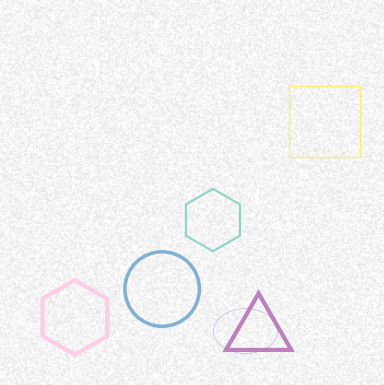[{"shape": "hexagon", "thickness": 1.5, "radius": 0.41, "center": [0.553, 0.428]}, {"shape": "oval", "thickness": 0.5, "radius": 0.42, "center": [0.638, 0.14]}, {"shape": "circle", "thickness": 2.5, "radius": 0.48, "center": [0.421, 0.249]}, {"shape": "hexagon", "thickness": 3, "radius": 0.48, "center": [0.194, 0.176]}, {"shape": "triangle", "thickness": 3, "radius": 0.49, "center": [0.672, 0.14]}, {"shape": "square", "thickness": 1, "radius": 0.46, "center": [0.843, 0.684]}]